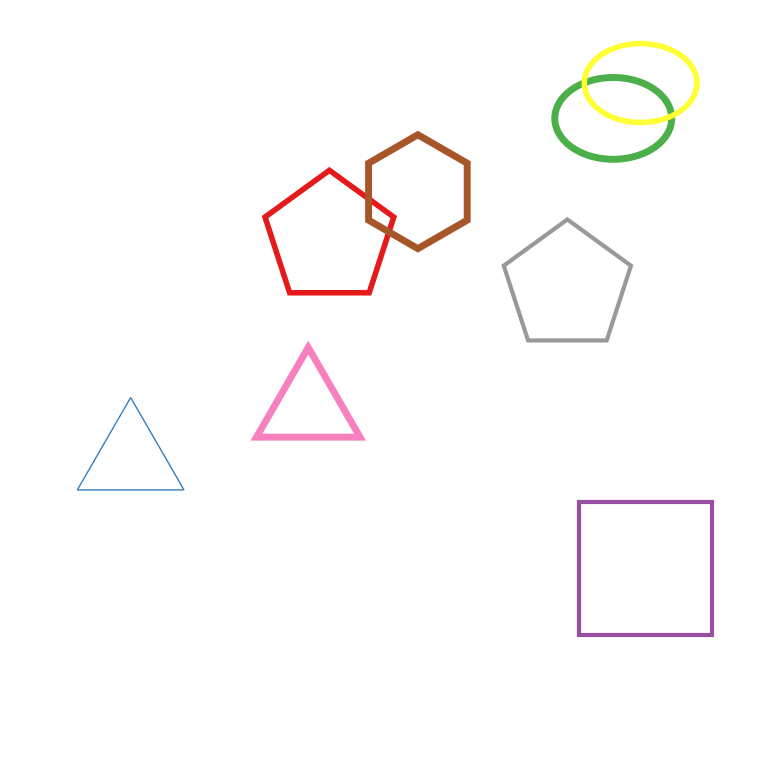[{"shape": "pentagon", "thickness": 2, "radius": 0.44, "center": [0.428, 0.691]}, {"shape": "triangle", "thickness": 0.5, "radius": 0.4, "center": [0.17, 0.404]}, {"shape": "oval", "thickness": 2.5, "radius": 0.38, "center": [0.796, 0.846]}, {"shape": "square", "thickness": 1.5, "radius": 0.43, "center": [0.838, 0.261]}, {"shape": "oval", "thickness": 2, "radius": 0.37, "center": [0.832, 0.892]}, {"shape": "hexagon", "thickness": 2.5, "radius": 0.37, "center": [0.543, 0.751]}, {"shape": "triangle", "thickness": 2.5, "radius": 0.39, "center": [0.4, 0.471]}, {"shape": "pentagon", "thickness": 1.5, "radius": 0.43, "center": [0.737, 0.628]}]